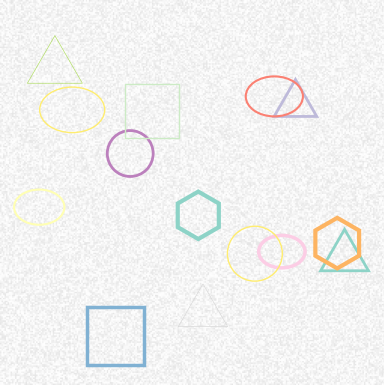[{"shape": "hexagon", "thickness": 3, "radius": 0.31, "center": [0.515, 0.441]}, {"shape": "triangle", "thickness": 2, "radius": 0.36, "center": [0.895, 0.333]}, {"shape": "oval", "thickness": 1.5, "radius": 0.33, "center": [0.102, 0.462]}, {"shape": "triangle", "thickness": 2, "radius": 0.32, "center": [0.767, 0.73]}, {"shape": "oval", "thickness": 1.5, "radius": 0.37, "center": [0.713, 0.75]}, {"shape": "square", "thickness": 2.5, "radius": 0.37, "center": [0.3, 0.128]}, {"shape": "hexagon", "thickness": 3, "radius": 0.33, "center": [0.876, 0.369]}, {"shape": "triangle", "thickness": 0.5, "radius": 0.41, "center": [0.143, 0.825]}, {"shape": "oval", "thickness": 2.5, "radius": 0.3, "center": [0.732, 0.346]}, {"shape": "triangle", "thickness": 0.5, "radius": 0.37, "center": [0.527, 0.189]}, {"shape": "circle", "thickness": 2, "radius": 0.3, "center": [0.338, 0.601]}, {"shape": "square", "thickness": 1, "radius": 0.35, "center": [0.396, 0.712]}, {"shape": "oval", "thickness": 1, "radius": 0.42, "center": [0.188, 0.715]}, {"shape": "circle", "thickness": 1, "radius": 0.36, "center": [0.662, 0.341]}]